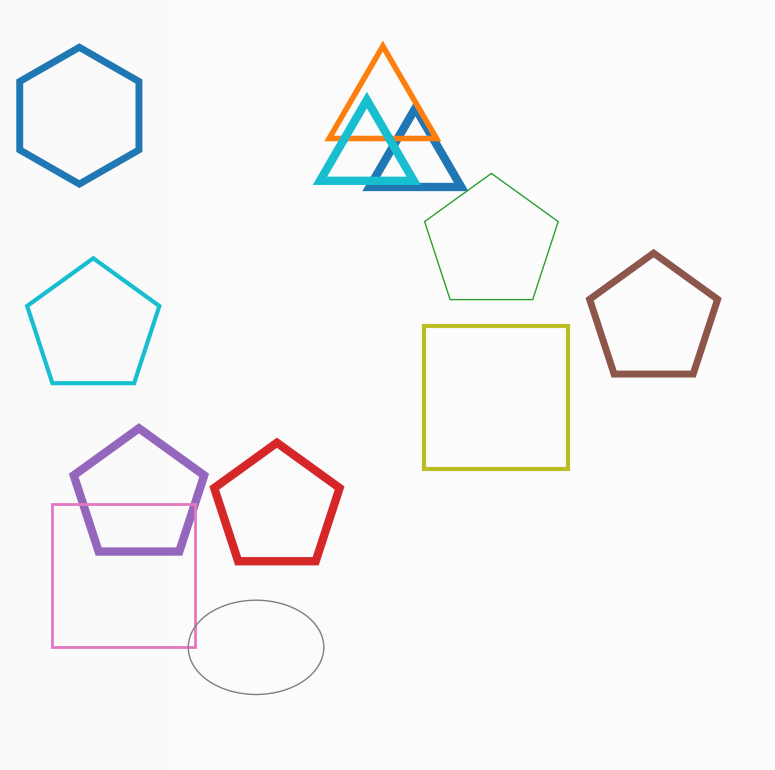[{"shape": "triangle", "thickness": 3, "radius": 0.34, "center": [0.536, 0.791]}, {"shape": "hexagon", "thickness": 2.5, "radius": 0.44, "center": [0.102, 0.85]}, {"shape": "triangle", "thickness": 2, "radius": 0.4, "center": [0.494, 0.86]}, {"shape": "pentagon", "thickness": 0.5, "radius": 0.45, "center": [0.634, 0.684]}, {"shape": "pentagon", "thickness": 3, "radius": 0.43, "center": [0.357, 0.34]}, {"shape": "pentagon", "thickness": 3, "radius": 0.44, "center": [0.179, 0.355]}, {"shape": "pentagon", "thickness": 2.5, "radius": 0.43, "center": [0.843, 0.584]}, {"shape": "square", "thickness": 1, "radius": 0.46, "center": [0.159, 0.253]}, {"shape": "oval", "thickness": 0.5, "radius": 0.44, "center": [0.33, 0.159]}, {"shape": "square", "thickness": 1.5, "radius": 0.46, "center": [0.64, 0.484]}, {"shape": "triangle", "thickness": 3, "radius": 0.35, "center": [0.473, 0.8]}, {"shape": "pentagon", "thickness": 1.5, "radius": 0.45, "center": [0.12, 0.575]}]